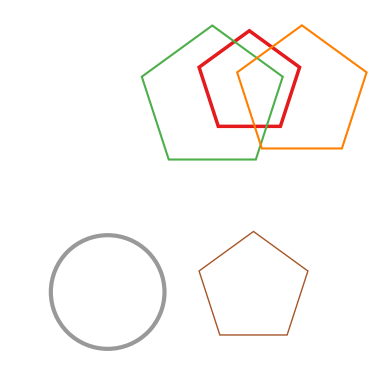[{"shape": "pentagon", "thickness": 2.5, "radius": 0.69, "center": [0.648, 0.783]}, {"shape": "pentagon", "thickness": 1.5, "radius": 0.96, "center": [0.551, 0.741]}, {"shape": "pentagon", "thickness": 1.5, "radius": 0.88, "center": [0.784, 0.757]}, {"shape": "pentagon", "thickness": 1, "radius": 0.74, "center": [0.658, 0.25]}, {"shape": "circle", "thickness": 3, "radius": 0.74, "center": [0.28, 0.242]}]